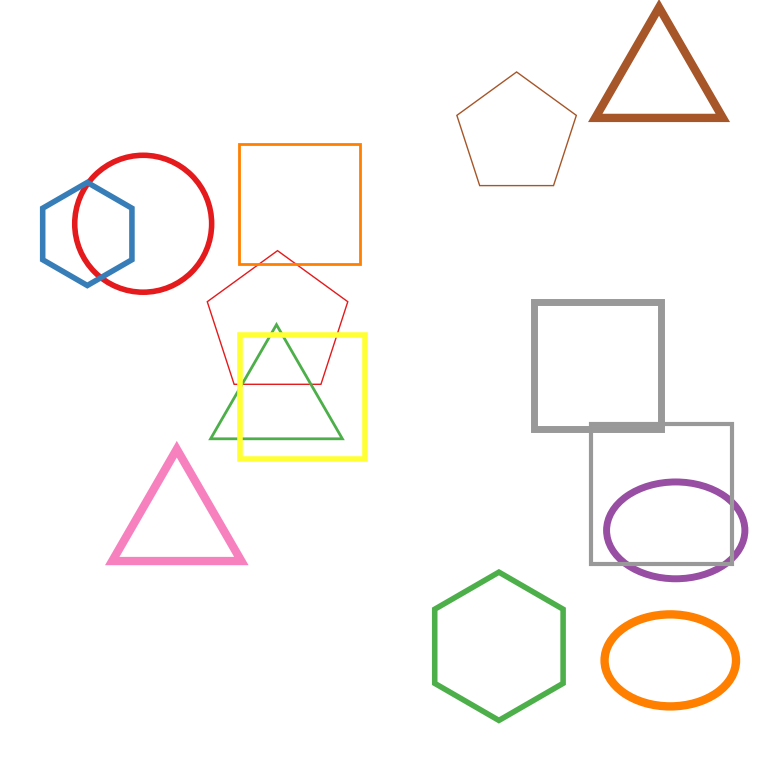[{"shape": "pentagon", "thickness": 0.5, "radius": 0.48, "center": [0.36, 0.579]}, {"shape": "circle", "thickness": 2, "radius": 0.44, "center": [0.186, 0.709]}, {"shape": "hexagon", "thickness": 2, "radius": 0.33, "center": [0.113, 0.696]}, {"shape": "hexagon", "thickness": 2, "radius": 0.48, "center": [0.648, 0.161]}, {"shape": "triangle", "thickness": 1, "radius": 0.49, "center": [0.359, 0.48]}, {"shape": "oval", "thickness": 2.5, "radius": 0.45, "center": [0.878, 0.311]}, {"shape": "oval", "thickness": 3, "radius": 0.43, "center": [0.871, 0.142]}, {"shape": "square", "thickness": 1, "radius": 0.39, "center": [0.389, 0.735]}, {"shape": "square", "thickness": 2, "radius": 0.4, "center": [0.393, 0.484]}, {"shape": "triangle", "thickness": 3, "radius": 0.48, "center": [0.856, 0.895]}, {"shape": "pentagon", "thickness": 0.5, "radius": 0.41, "center": [0.671, 0.825]}, {"shape": "triangle", "thickness": 3, "radius": 0.48, "center": [0.23, 0.32]}, {"shape": "square", "thickness": 2.5, "radius": 0.41, "center": [0.776, 0.525]}, {"shape": "square", "thickness": 1.5, "radius": 0.46, "center": [0.859, 0.359]}]